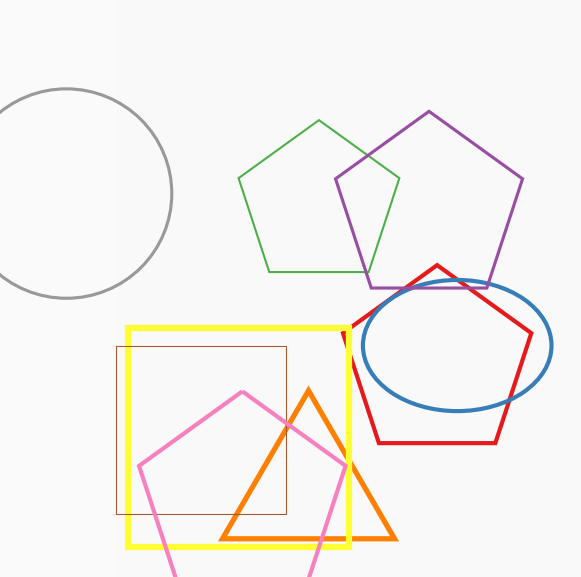[{"shape": "pentagon", "thickness": 2, "radius": 0.85, "center": [0.752, 0.37]}, {"shape": "oval", "thickness": 2, "radius": 0.81, "center": [0.787, 0.401]}, {"shape": "pentagon", "thickness": 1, "radius": 0.73, "center": [0.549, 0.646]}, {"shape": "pentagon", "thickness": 1.5, "radius": 0.85, "center": [0.738, 0.637]}, {"shape": "triangle", "thickness": 2.5, "radius": 0.85, "center": [0.531, 0.152]}, {"shape": "square", "thickness": 3, "radius": 0.95, "center": [0.411, 0.242]}, {"shape": "square", "thickness": 0.5, "radius": 0.73, "center": [0.346, 0.254]}, {"shape": "pentagon", "thickness": 2, "radius": 0.93, "center": [0.417, 0.135]}, {"shape": "circle", "thickness": 1.5, "radius": 0.91, "center": [0.114, 0.664]}]